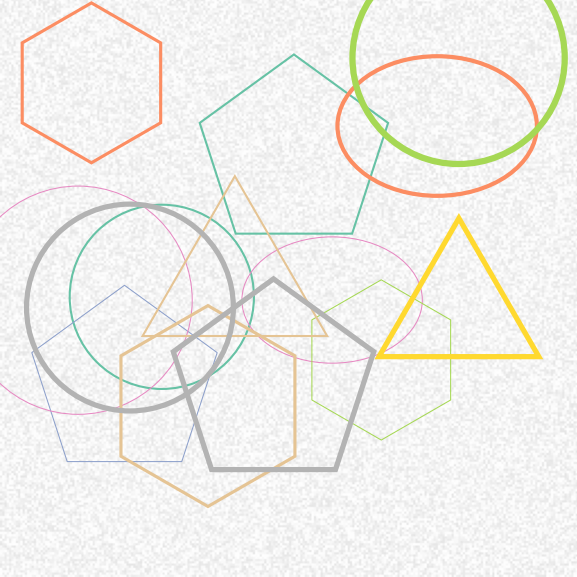[{"shape": "circle", "thickness": 1, "radius": 0.8, "center": [0.28, 0.485]}, {"shape": "pentagon", "thickness": 1, "radius": 0.86, "center": [0.509, 0.733]}, {"shape": "hexagon", "thickness": 1.5, "radius": 0.69, "center": [0.158, 0.856]}, {"shape": "oval", "thickness": 2, "radius": 0.86, "center": [0.757, 0.781]}, {"shape": "pentagon", "thickness": 0.5, "radius": 0.84, "center": [0.216, 0.336]}, {"shape": "circle", "thickness": 0.5, "radius": 0.99, "center": [0.135, 0.479]}, {"shape": "oval", "thickness": 0.5, "radius": 0.78, "center": [0.575, 0.48]}, {"shape": "circle", "thickness": 3, "radius": 0.92, "center": [0.794, 0.899]}, {"shape": "hexagon", "thickness": 0.5, "radius": 0.69, "center": [0.66, 0.376]}, {"shape": "triangle", "thickness": 2.5, "radius": 0.8, "center": [0.795, 0.461]}, {"shape": "triangle", "thickness": 1, "radius": 0.92, "center": [0.407, 0.51]}, {"shape": "hexagon", "thickness": 1.5, "radius": 0.87, "center": [0.36, 0.296]}, {"shape": "circle", "thickness": 2.5, "radius": 0.9, "center": [0.225, 0.467]}, {"shape": "pentagon", "thickness": 2.5, "radius": 0.91, "center": [0.474, 0.334]}]